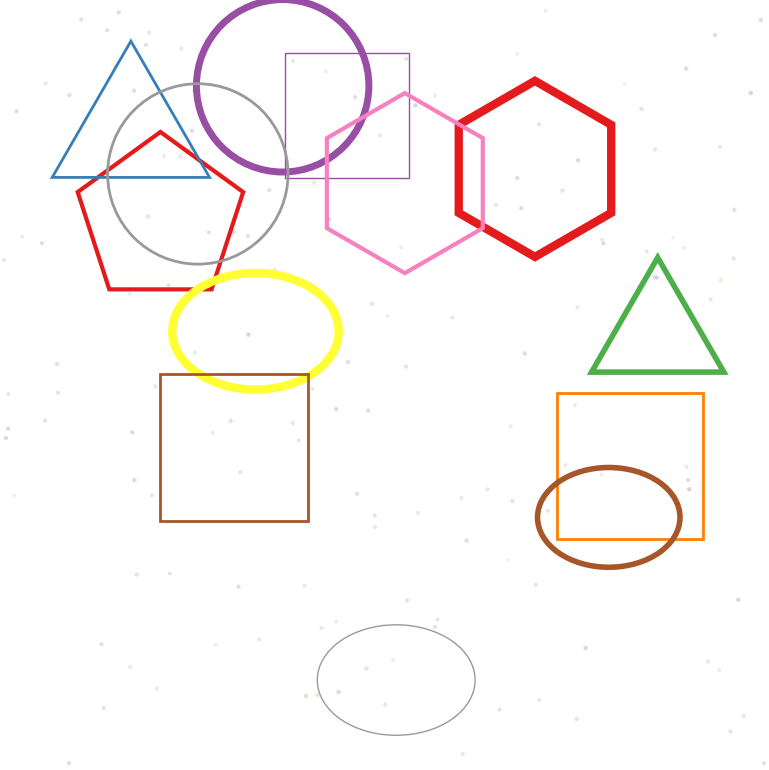[{"shape": "hexagon", "thickness": 3, "radius": 0.57, "center": [0.695, 0.781]}, {"shape": "pentagon", "thickness": 1.5, "radius": 0.57, "center": [0.208, 0.716]}, {"shape": "triangle", "thickness": 1, "radius": 0.59, "center": [0.17, 0.829]}, {"shape": "triangle", "thickness": 2, "radius": 0.5, "center": [0.854, 0.566]}, {"shape": "square", "thickness": 0.5, "radius": 0.4, "center": [0.451, 0.85]}, {"shape": "circle", "thickness": 2.5, "radius": 0.56, "center": [0.367, 0.889]}, {"shape": "square", "thickness": 1, "radius": 0.48, "center": [0.818, 0.395]}, {"shape": "oval", "thickness": 3, "radius": 0.54, "center": [0.332, 0.57]}, {"shape": "oval", "thickness": 2, "radius": 0.46, "center": [0.791, 0.328]}, {"shape": "square", "thickness": 1, "radius": 0.48, "center": [0.304, 0.419]}, {"shape": "hexagon", "thickness": 1.5, "radius": 0.58, "center": [0.526, 0.762]}, {"shape": "oval", "thickness": 0.5, "radius": 0.51, "center": [0.515, 0.117]}, {"shape": "circle", "thickness": 1, "radius": 0.59, "center": [0.257, 0.774]}]